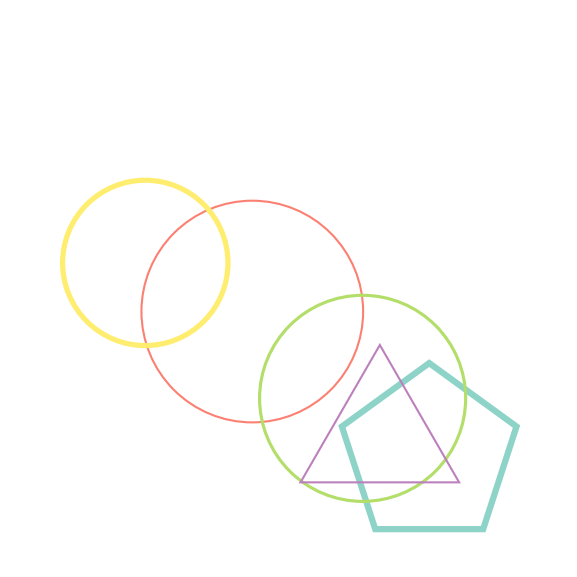[{"shape": "pentagon", "thickness": 3, "radius": 0.79, "center": [0.743, 0.211]}, {"shape": "circle", "thickness": 1, "radius": 0.96, "center": [0.437, 0.46]}, {"shape": "circle", "thickness": 1.5, "radius": 0.89, "center": [0.628, 0.309]}, {"shape": "triangle", "thickness": 1, "radius": 0.79, "center": [0.658, 0.243]}, {"shape": "circle", "thickness": 2.5, "radius": 0.72, "center": [0.252, 0.544]}]